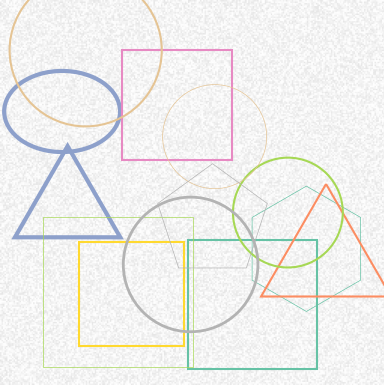[{"shape": "square", "thickness": 1.5, "radius": 0.84, "center": [0.655, 0.21]}, {"shape": "hexagon", "thickness": 0.5, "radius": 0.81, "center": [0.796, 0.354]}, {"shape": "triangle", "thickness": 1.5, "radius": 0.97, "center": [0.847, 0.327]}, {"shape": "oval", "thickness": 3, "radius": 0.75, "center": [0.161, 0.71]}, {"shape": "triangle", "thickness": 3, "radius": 0.79, "center": [0.176, 0.463]}, {"shape": "square", "thickness": 1.5, "radius": 0.72, "center": [0.46, 0.727]}, {"shape": "circle", "thickness": 1.5, "radius": 0.71, "center": [0.748, 0.448]}, {"shape": "square", "thickness": 0.5, "radius": 0.98, "center": [0.306, 0.242]}, {"shape": "square", "thickness": 1.5, "radius": 0.68, "center": [0.341, 0.237]}, {"shape": "circle", "thickness": 0.5, "radius": 0.68, "center": [0.558, 0.645]}, {"shape": "circle", "thickness": 1.5, "radius": 0.99, "center": [0.223, 0.869]}, {"shape": "circle", "thickness": 2, "radius": 0.87, "center": [0.495, 0.313]}, {"shape": "pentagon", "thickness": 0.5, "radius": 0.75, "center": [0.552, 0.425]}]